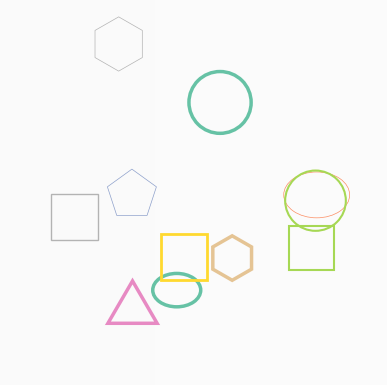[{"shape": "oval", "thickness": 2.5, "radius": 0.31, "center": [0.456, 0.246]}, {"shape": "circle", "thickness": 2.5, "radius": 0.4, "center": [0.568, 0.734]}, {"shape": "oval", "thickness": 0.5, "radius": 0.43, "center": [0.817, 0.494]}, {"shape": "pentagon", "thickness": 0.5, "radius": 0.33, "center": [0.34, 0.494]}, {"shape": "triangle", "thickness": 2.5, "radius": 0.37, "center": [0.342, 0.197]}, {"shape": "circle", "thickness": 1.5, "radius": 0.39, "center": [0.814, 0.479]}, {"shape": "square", "thickness": 1.5, "radius": 0.29, "center": [0.804, 0.356]}, {"shape": "square", "thickness": 2, "radius": 0.3, "center": [0.476, 0.332]}, {"shape": "hexagon", "thickness": 2.5, "radius": 0.29, "center": [0.599, 0.33]}, {"shape": "hexagon", "thickness": 0.5, "radius": 0.35, "center": [0.306, 0.886]}, {"shape": "square", "thickness": 1, "radius": 0.3, "center": [0.192, 0.437]}]